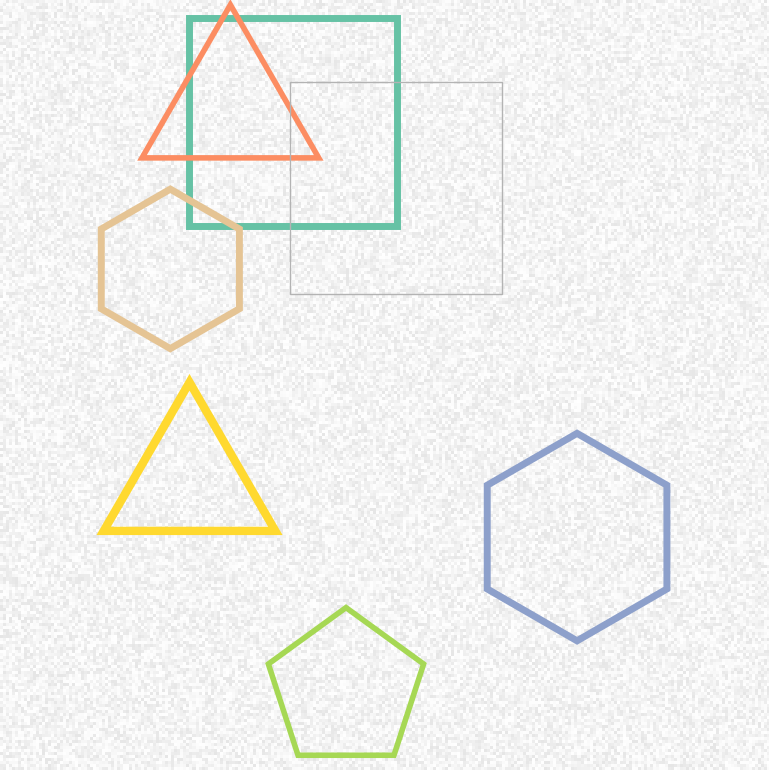[{"shape": "square", "thickness": 2.5, "radius": 0.67, "center": [0.38, 0.841]}, {"shape": "triangle", "thickness": 2, "radius": 0.66, "center": [0.299, 0.861]}, {"shape": "hexagon", "thickness": 2.5, "radius": 0.67, "center": [0.749, 0.302]}, {"shape": "pentagon", "thickness": 2, "radius": 0.53, "center": [0.449, 0.105]}, {"shape": "triangle", "thickness": 3, "radius": 0.64, "center": [0.246, 0.375]}, {"shape": "hexagon", "thickness": 2.5, "radius": 0.52, "center": [0.221, 0.651]}, {"shape": "square", "thickness": 0.5, "radius": 0.69, "center": [0.514, 0.756]}]